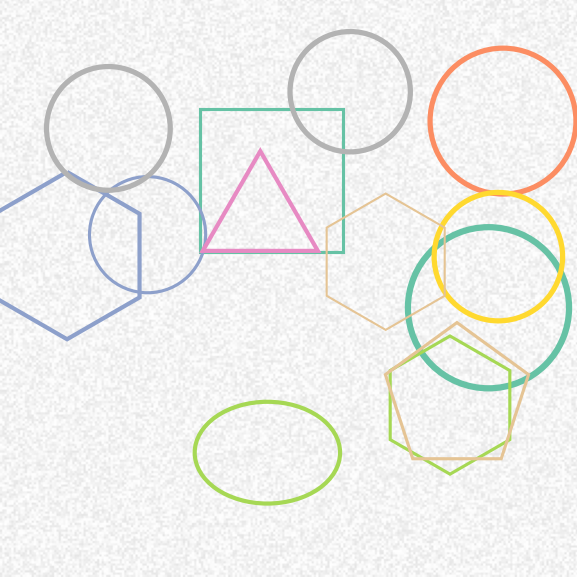[{"shape": "circle", "thickness": 3, "radius": 0.7, "center": [0.846, 0.466]}, {"shape": "square", "thickness": 1.5, "radius": 0.62, "center": [0.471, 0.687]}, {"shape": "circle", "thickness": 2.5, "radius": 0.63, "center": [0.871, 0.789]}, {"shape": "circle", "thickness": 1.5, "radius": 0.5, "center": [0.256, 0.593]}, {"shape": "hexagon", "thickness": 2, "radius": 0.72, "center": [0.116, 0.557]}, {"shape": "triangle", "thickness": 2, "radius": 0.58, "center": [0.451, 0.622]}, {"shape": "hexagon", "thickness": 1.5, "radius": 0.6, "center": [0.779, 0.298]}, {"shape": "oval", "thickness": 2, "radius": 0.63, "center": [0.463, 0.215]}, {"shape": "circle", "thickness": 2.5, "radius": 0.56, "center": [0.863, 0.555]}, {"shape": "pentagon", "thickness": 1.5, "radius": 0.65, "center": [0.791, 0.31]}, {"shape": "hexagon", "thickness": 1, "radius": 0.59, "center": [0.668, 0.546]}, {"shape": "circle", "thickness": 2.5, "radius": 0.54, "center": [0.188, 0.777]}, {"shape": "circle", "thickness": 2.5, "radius": 0.52, "center": [0.606, 0.84]}]